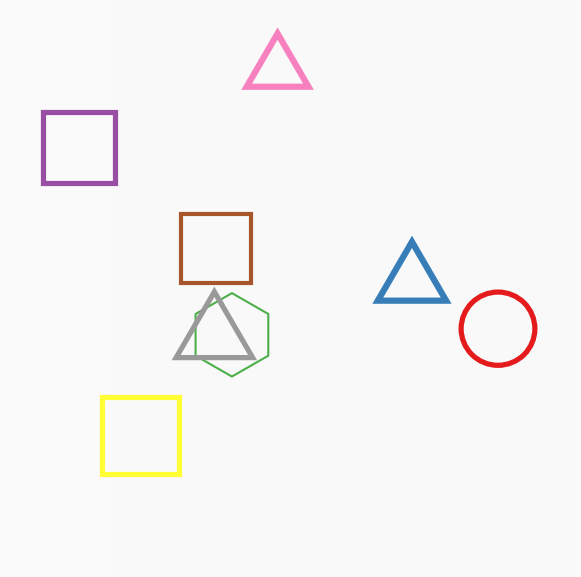[{"shape": "circle", "thickness": 2.5, "radius": 0.32, "center": [0.857, 0.43]}, {"shape": "triangle", "thickness": 3, "radius": 0.34, "center": [0.709, 0.512]}, {"shape": "hexagon", "thickness": 1, "radius": 0.36, "center": [0.399, 0.419]}, {"shape": "square", "thickness": 2.5, "radius": 0.31, "center": [0.135, 0.744]}, {"shape": "square", "thickness": 2.5, "radius": 0.33, "center": [0.242, 0.245]}, {"shape": "square", "thickness": 2, "radius": 0.3, "center": [0.372, 0.568]}, {"shape": "triangle", "thickness": 3, "radius": 0.31, "center": [0.478, 0.88]}, {"shape": "triangle", "thickness": 2.5, "radius": 0.38, "center": [0.369, 0.418]}]